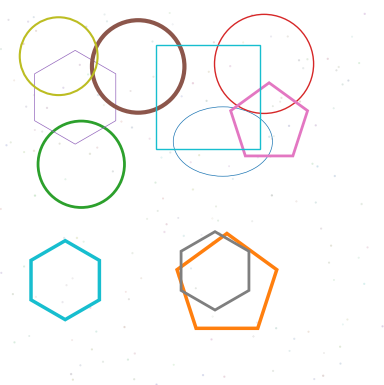[{"shape": "oval", "thickness": 0.5, "radius": 0.64, "center": [0.579, 0.632]}, {"shape": "pentagon", "thickness": 2.5, "radius": 0.68, "center": [0.589, 0.257]}, {"shape": "circle", "thickness": 2, "radius": 0.56, "center": [0.211, 0.573]}, {"shape": "circle", "thickness": 1, "radius": 0.64, "center": [0.686, 0.834]}, {"shape": "hexagon", "thickness": 0.5, "radius": 0.61, "center": [0.195, 0.747]}, {"shape": "circle", "thickness": 3, "radius": 0.6, "center": [0.359, 0.827]}, {"shape": "pentagon", "thickness": 2, "radius": 0.53, "center": [0.699, 0.68]}, {"shape": "hexagon", "thickness": 2, "radius": 0.51, "center": [0.558, 0.296]}, {"shape": "circle", "thickness": 1.5, "radius": 0.51, "center": [0.152, 0.854]}, {"shape": "hexagon", "thickness": 2.5, "radius": 0.51, "center": [0.169, 0.272]}, {"shape": "square", "thickness": 1, "radius": 0.67, "center": [0.541, 0.748]}]